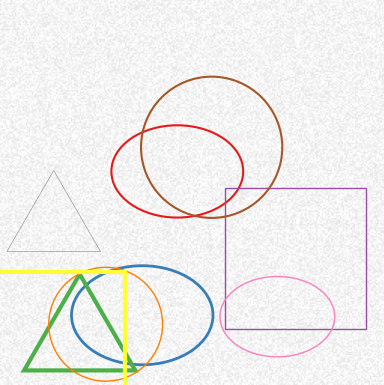[{"shape": "oval", "thickness": 1.5, "radius": 0.86, "center": [0.461, 0.555]}, {"shape": "oval", "thickness": 2, "radius": 0.92, "center": [0.369, 0.181]}, {"shape": "triangle", "thickness": 3, "radius": 0.83, "center": [0.207, 0.121]}, {"shape": "square", "thickness": 1, "radius": 0.92, "center": [0.768, 0.329]}, {"shape": "circle", "thickness": 1, "radius": 0.74, "center": [0.274, 0.158]}, {"shape": "square", "thickness": 3, "radius": 0.94, "center": [0.138, 0.106]}, {"shape": "circle", "thickness": 1.5, "radius": 0.92, "center": [0.55, 0.617]}, {"shape": "oval", "thickness": 1, "radius": 0.75, "center": [0.72, 0.178]}, {"shape": "triangle", "thickness": 0.5, "radius": 0.7, "center": [0.14, 0.417]}]